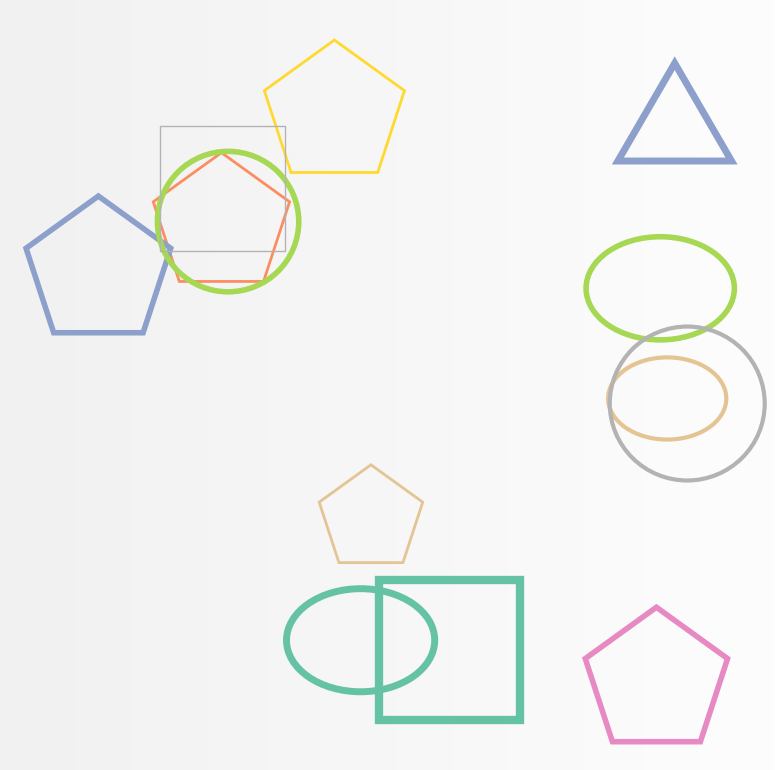[{"shape": "square", "thickness": 3, "radius": 0.45, "center": [0.58, 0.156]}, {"shape": "oval", "thickness": 2.5, "radius": 0.48, "center": [0.465, 0.169]}, {"shape": "pentagon", "thickness": 1, "radius": 0.46, "center": [0.286, 0.709]}, {"shape": "triangle", "thickness": 2.5, "radius": 0.42, "center": [0.871, 0.833]}, {"shape": "pentagon", "thickness": 2, "radius": 0.49, "center": [0.127, 0.647]}, {"shape": "pentagon", "thickness": 2, "radius": 0.48, "center": [0.847, 0.115]}, {"shape": "circle", "thickness": 2, "radius": 0.46, "center": [0.294, 0.712]}, {"shape": "oval", "thickness": 2, "radius": 0.48, "center": [0.852, 0.626]}, {"shape": "pentagon", "thickness": 1, "radius": 0.48, "center": [0.431, 0.853]}, {"shape": "pentagon", "thickness": 1, "radius": 0.35, "center": [0.479, 0.326]}, {"shape": "oval", "thickness": 1.5, "radius": 0.38, "center": [0.861, 0.483]}, {"shape": "square", "thickness": 0.5, "radius": 0.4, "center": [0.287, 0.755]}, {"shape": "circle", "thickness": 1.5, "radius": 0.5, "center": [0.887, 0.476]}]